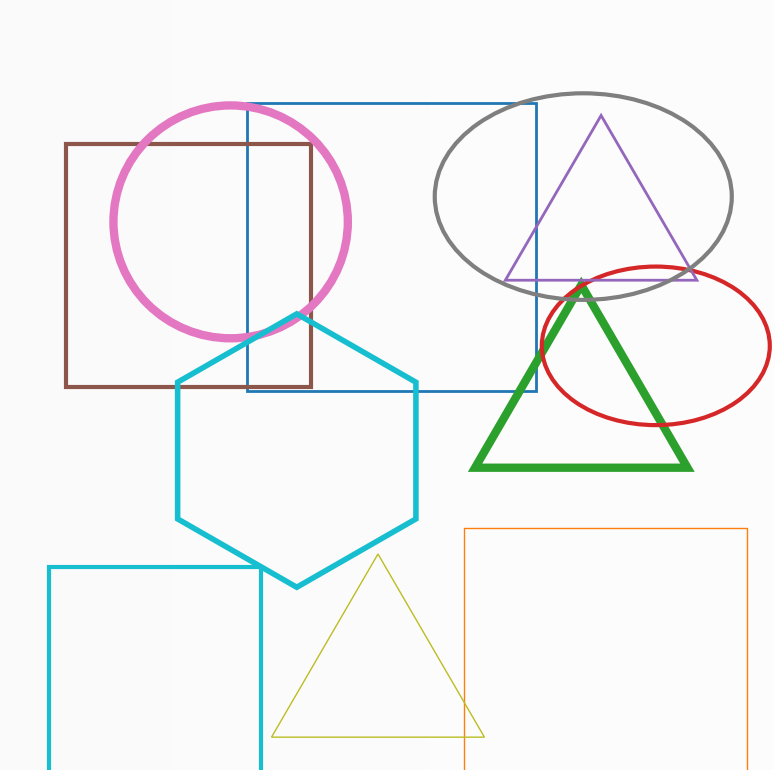[{"shape": "square", "thickness": 1, "radius": 0.93, "center": [0.505, 0.679]}, {"shape": "square", "thickness": 0.5, "radius": 0.91, "center": [0.781, 0.133]}, {"shape": "triangle", "thickness": 3, "radius": 0.79, "center": [0.75, 0.472]}, {"shape": "oval", "thickness": 1.5, "radius": 0.74, "center": [0.846, 0.551]}, {"shape": "triangle", "thickness": 1, "radius": 0.71, "center": [0.776, 0.707]}, {"shape": "square", "thickness": 1.5, "radius": 0.79, "center": [0.243, 0.655]}, {"shape": "circle", "thickness": 3, "radius": 0.76, "center": [0.298, 0.712]}, {"shape": "oval", "thickness": 1.5, "radius": 0.96, "center": [0.753, 0.745]}, {"shape": "triangle", "thickness": 0.5, "radius": 0.79, "center": [0.488, 0.122]}, {"shape": "square", "thickness": 1.5, "radius": 0.69, "center": [0.2, 0.127]}, {"shape": "hexagon", "thickness": 2, "radius": 0.89, "center": [0.383, 0.415]}]